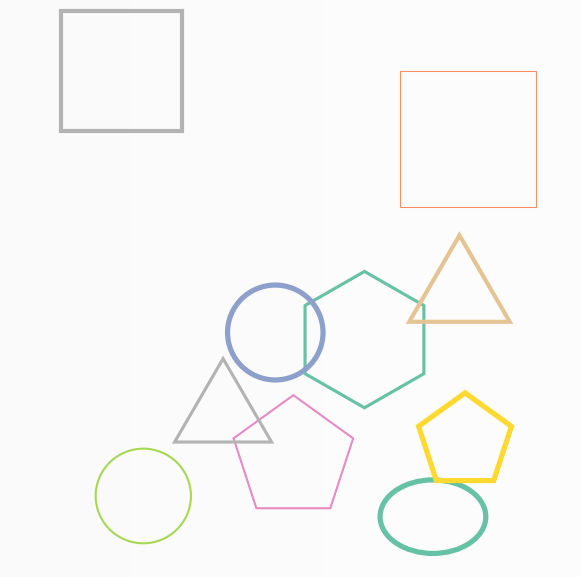[{"shape": "oval", "thickness": 2.5, "radius": 0.45, "center": [0.745, 0.104]}, {"shape": "hexagon", "thickness": 1.5, "radius": 0.59, "center": [0.627, 0.411]}, {"shape": "square", "thickness": 0.5, "radius": 0.59, "center": [0.805, 0.758]}, {"shape": "circle", "thickness": 2.5, "radius": 0.41, "center": [0.474, 0.423]}, {"shape": "pentagon", "thickness": 1, "radius": 0.54, "center": [0.505, 0.207]}, {"shape": "circle", "thickness": 1, "radius": 0.41, "center": [0.247, 0.14]}, {"shape": "pentagon", "thickness": 2.5, "radius": 0.42, "center": [0.8, 0.235]}, {"shape": "triangle", "thickness": 2, "radius": 0.5, "center": [0.79, 0.492]}, {"shape": "square", "thickness": 2, "radius": 0.52, "center": [0.21, 0.877]}, {"shape": "triangle", "thickness": 1.5, "radius": 0.48, "center": [0.384, 0.282]}]